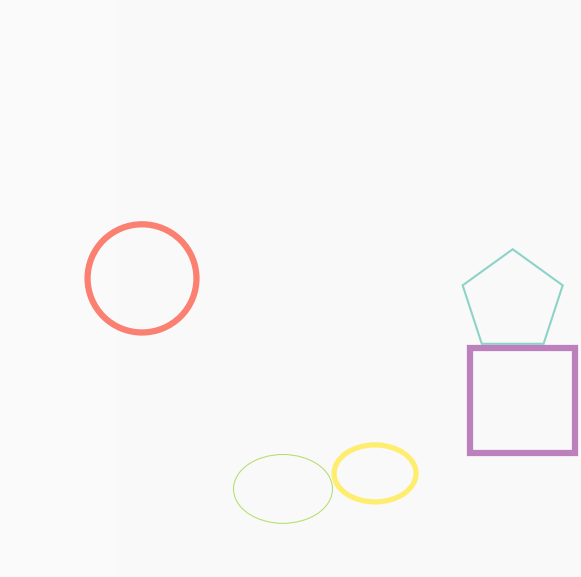[{"shape": "pentagon", "thickness": 1, "radius": 0.45, "center": [0.882, 0.477]}, {"shape": "circle", "thickness": 3, "radius": 0.47, "center": [0.244, 0.517]}, {"shape": "oval", "thickness": 0.5, "radius": 0.43, "center": [0.487, 0.152]}, {"shape": "square", "thickness": 3, "radius": 0.45, "center": [0.899, 0.306]}, {"shape": "oval", "thickness": 2.5, "radius": 0.35, "center": [0.645, 0.179]}]